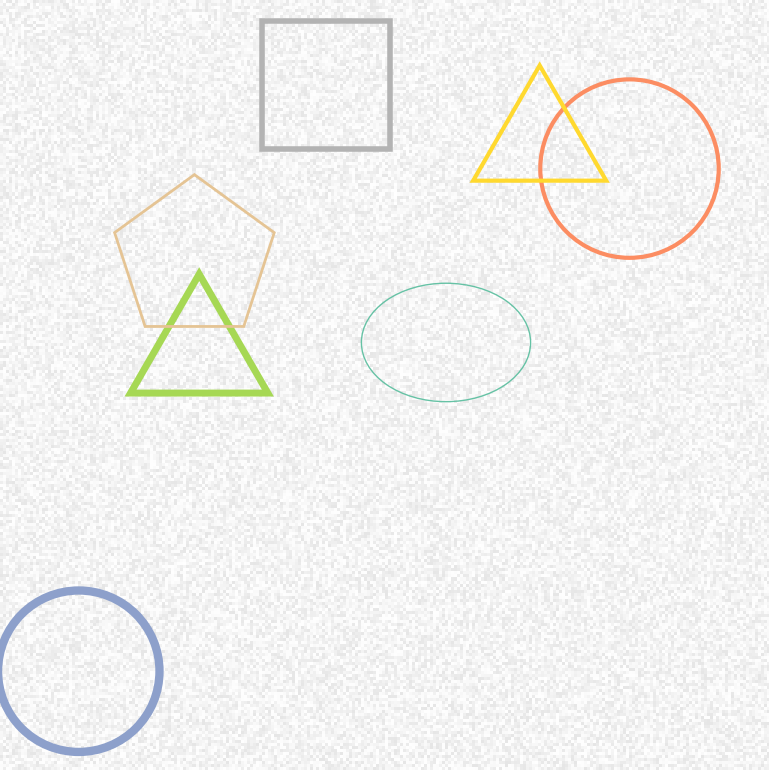[{"shape": "oval", "thickness": 0.5, "radius": 0.55, "center": [0.579, 0.555]}, {"shape": "circle", "thickness": 1.5, "radius": 0.58, "center": [0.818, 0.781]}, {"shape": "circle", "thickness": 3, "radius": 0.52, "center": [0.102, 0.128]}, {"shape": "triangle", "thickness": 2.5, "radius": 0.51, "center": [0.259, 0.541]}, {"shape": "triangle", "thickness": 1.5, "radius": 0.5, "center": [0.701, 0.815]}, {"shape": "pentagon", "thickness": 1, "radius": 0.54, "center": [0.252, 0.664]}, {"shape": "square", "thickness": 2, "radius": 0.42, "center": [0.423, 0.89]}]